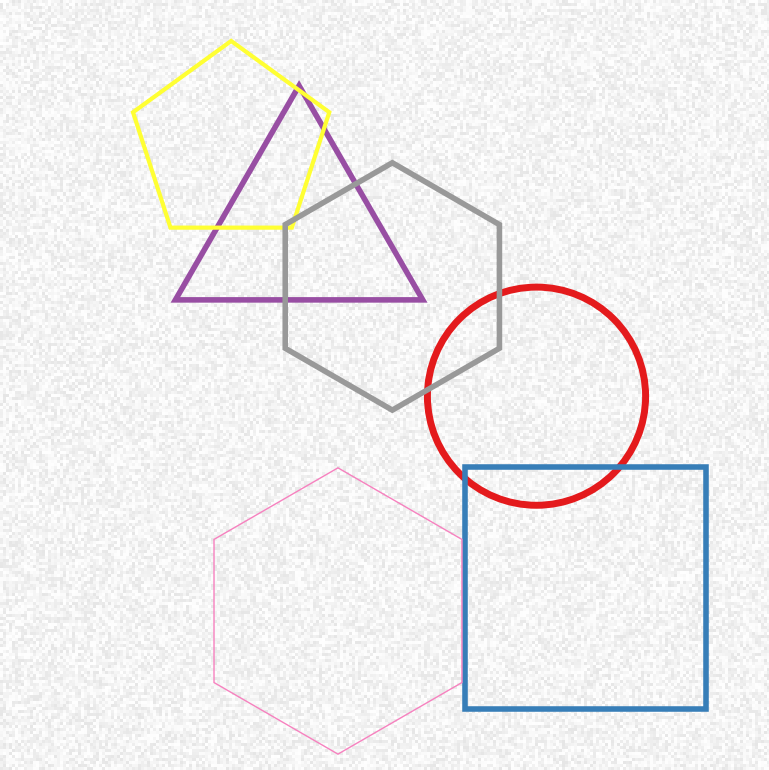[{"shape": "circle", "thickness": 2.5, "radius": 0.71, "center": [0.697, 0.485]}, {"shape": "square", "thickness": 2, "radius": 0.78, "center": [0.76, 0.236]}, {"shape": "triangle", "thickness": 2, "radius": 0.93, "center": [0.388, 0.703]}, {"shape": "pentagon", "thickness": 1.5, "radius": 0.67, "center": [0.3, 0.813]}, {"shape": "hexagon", "thickness": 0.5, "radius": 0.93, "center": [0.439, 0.207]}, {"shape": "hexagon", "thickness": 2, "radius": 0.8, "center": [0.51, 0.628]}]